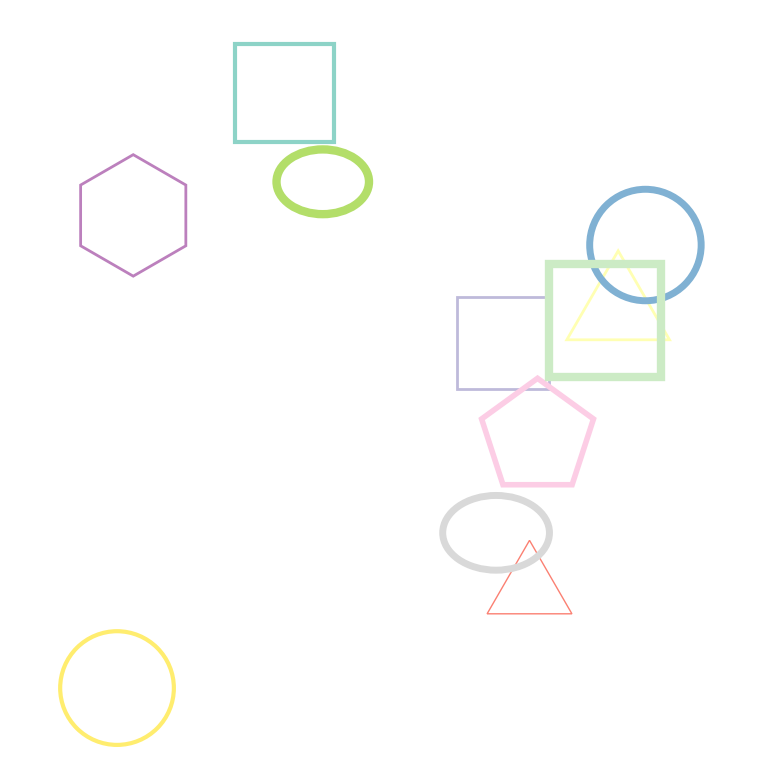[{"shape": "square", "thickness": 1.5, "radius": 0.32, "center": [0.37, 0.879]}, {"shape": "triangle", "thickness": 1, "radius": 0.39, "center": [0.803, 0.597]}, {"shape": "square", "thickness": 1, "radius": 0.3, "center": [0.653, 0.554]}, {"shape": "triangle", "thickness": 0.5, "radius": 0.32, "center": [0.688, 0.235]}, {"shape": "circle", "thickness": 2.5, "radius": 0.36, "center": [0.838, 0.682]}, {"shape": "oval", "thickness": 3, "radius": 0.3, "center": [0.419, 0.764]}, {"shape": "pentagon", "thickness": 2, "radius": 0.38, "center": [0.698, 0.432]}, {"shape": "oval", "thickness": 2.5, "radius": 0.35, "center": [0.644, 0.308]}, {"shape": "hexagon", "thickness": 1, "radius": 0.39, "center": [0.173, 0.72]}, {"shape": "square", "thickness": 3, "radius": 0.37, "center": [0.786, 0.584]}, {"shape": "circle", "thickness": 1.5, "radius": 0.37, "center": [0.152, 0.106]}]